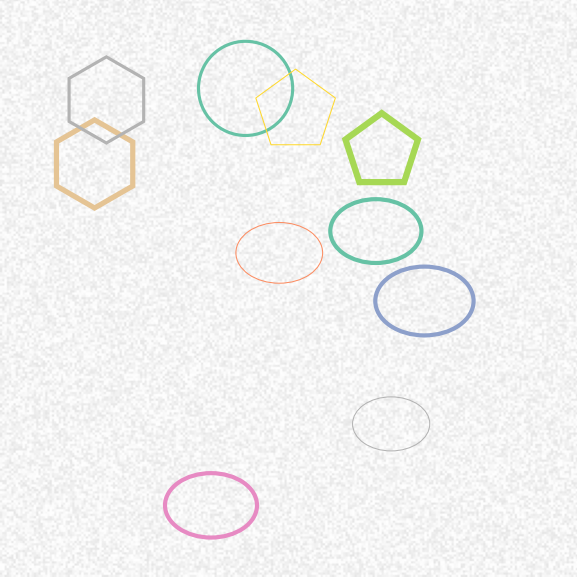[{"shape": "oval", "thickness": 2, "radius": 0.39, "center": [0.651, 0.599]}, {"shape": "circle", "thickness": 1.5, "radius": 0.41, "center": [0.425, 0.846]}, {"shape": "oval", "thickness": 0.5, "radius": 0.38, "center": [0.484, 0.561]}, {"shape": "oval", "thickness": 2, "radius": 0.43, "center": [0.735, 0.478]}, {"shape": "oval", "thickness": 2, "radius": 0.4, "center": [0.365, 0.124]}, {"shape": "pentagon", "thickness": 3, "radius": 0.33, "center": [0.661, 0.737]}, {"shape": "pentagon", "thickness": 0.5, "radius": 0.36, "center": [0.512, 0.807]}, {"shape": "hexagon", "thickness": 2.5, "radius": 0.38, "center": [0.164, 0.715]}, {"shape": "hexagon", "thickness": 1.5, "radius": 0.37, "center": [0.184, 0.826]}, {"shape": "oval", "thickness": 0.5, "radius": 0.33, "center": [0.677, 0.265]}]